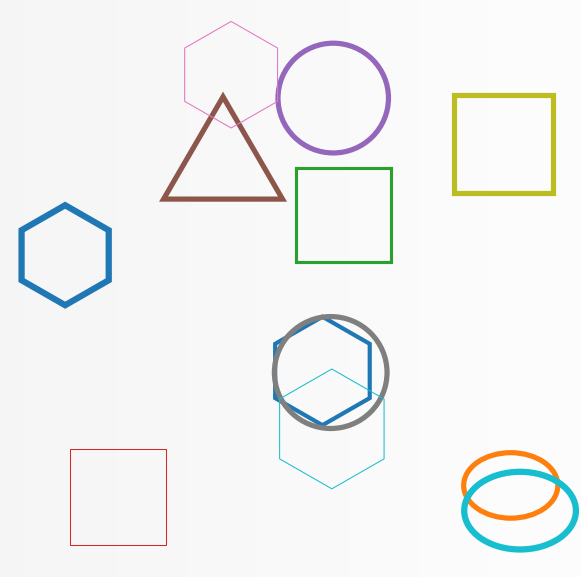[{"shape": "hexagon", "thickness": 2, "radius": 0.47, "center": [0.555, 0.357]}, {"shape": "hexagon", "thickness": 3, "radius": 0.43, "center": [0.112, 0.557]}, {"shape": "oval", "thickness": 2.5, "radius": 0.4, "center": [0.879, 0.159]}, {"shape": "square", "thickness": 1.5, "radius": 0.41, "center": [0.591, 0.627]}, {"shape": "square", "thickness": 0.5, "radius": 0.41, "center": [0.203, 0.139]}, {"shape": "circle", "thickness": 2.5, "radius": 0.48, "center": [0.573, 0.829]}, {"shape": "triangle", "thickness": 2.5, "radius": 0.59, "center": [0.384, 0.713]}, {"shape": "hexagon", "thickness": 0.5, "radius": 0.46, "center": [0.398, 0.87]}, {"shape": "circle", "thickness": 2.5, "radius": 0.48, "center": [0.569, 0.354]}, {"shape": "square", "thickness": 2.5, "radius": 0.43, "center": [0.867, 0.749]}, {"shape": "hexagon", "thickness": 0.5, "radius": 0.52, "center": [0.571, 0.256]}, {"shape": "oval", "thickness": 3, "radius": 0.48, "center": [0.895, 0.115]}]